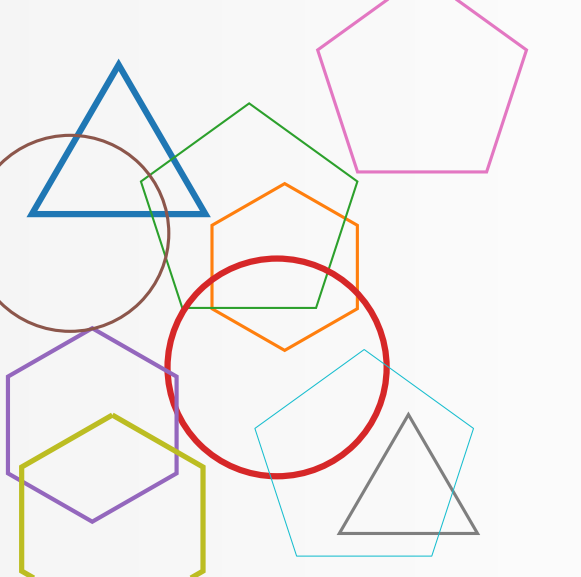[{"shape": "triangle", "thickness": 3, "radius": 0.86, "center": [0.204, 0.715]}, {"shape": "hexagon", "thickness": 1.5, "radius": 0.72, "center": [0.49, 0.537]}, {"shape": "pentagon", "thickness": 1, "radius": 0.98, "center": [0.429, 0.624]}, {"shape": "circle", "thickness": 3, "radius": 0.94, "center": [0.477, 0.363]}, {"shape": "hexagon", "thickness": 2, "radius": 0.84, "center": [0.159, 0.263]}, {"shape": "circle", "thickness": 1.5, "radius": 0.85, "center": [0.121, 0.595]}, {"shape": "pentagon", "thickness": 1.5, "radius": 0.94, "center": [0.726, 0.854]}, {"shape": "triangle", "thickness": 1.5, "radius": 0.69, "center": [0.703, 0.144]}, {"shape": "hexagon", "thickness": 2.5, "radius": 0.9, "center": [0.193, 0.1]}, {"shape": "pentagon", "thickness": 0.5, "radius": 0.99, "center": [0.627, 0.196]}]